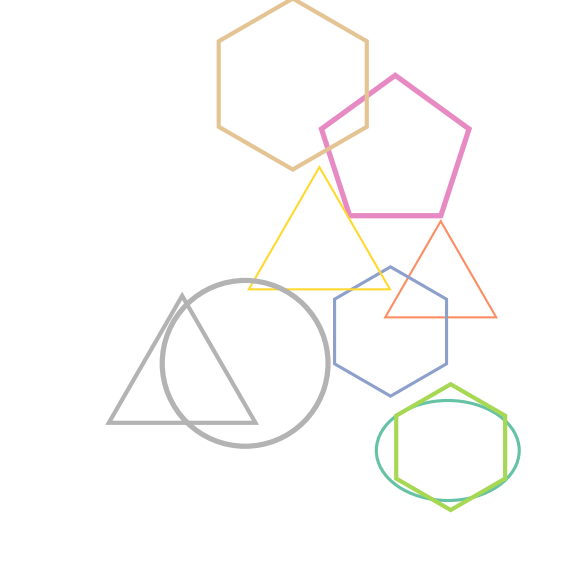[{"shape": "oval", "thickness": 1.5, "radius": 0.62, "center": [0.775, 0.219]}, {"shape": "triangle", "thickness": 1, "radius": 0.56, "center": [0.763, 0.505]}, {"shape": "hexagon", "thickness": 1.5, "radius": 0.56, "center": [0.676, 0.425]}, {"shape": "pentagon", "thickness": 2.5, "radius": 0.67, "center": [0.684, 0.734]}, {"shape": "hexagon", "thickness": 2, "radius": 0.54, "center": [0.78, 0.225]}, {"shape": "triangle", "thickness": 1, "radius": 0.71, "center": [0.553, 0.569]}, {"shape": "hexagon", "thickness": 2, "radius": 0.74, "center": [0.507, 0.854]}, {"shape": "triangle", "thickness": 2, "radius": 0.73, "center": [0.315, 0.34]}, {"shape": "circle", "thickness": 2.5, "radius": 0.72, "center": [0.424, 0.37]}]